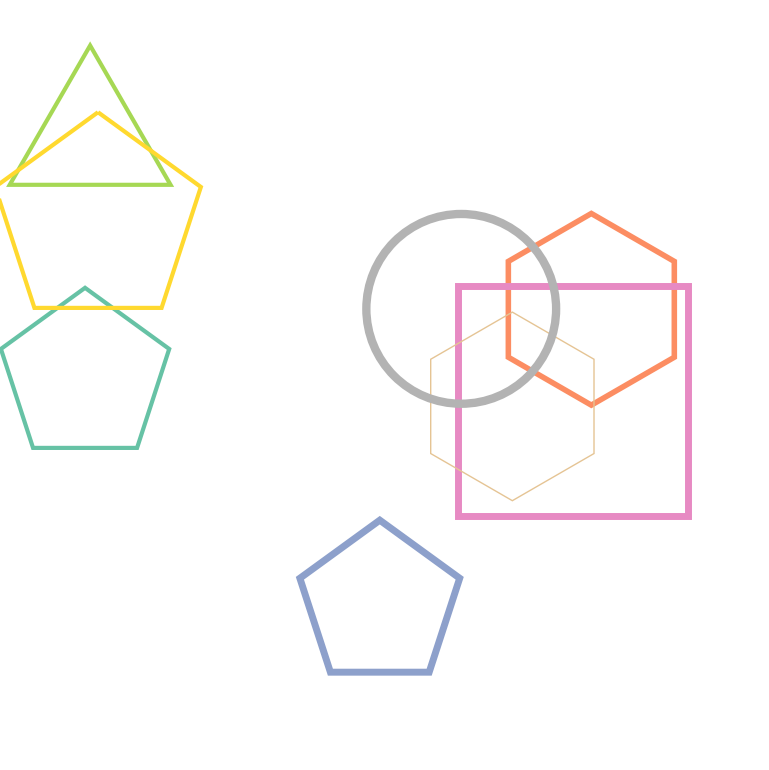[{"shape": "pentagon", "thickness": 1.5, "radius": 0.57, "center": [0.11, 0.511]}, {"shape": "hexagon", "thickness": 2, "radius": 0.62, "center": [0.768, 0.598]}, {"shape": "pentagon", "thickness": 2.5, "radius": 0.55, "center": [0.493, 0.215]}, {"shape": "square", "thickness": 2.5, "radius": 0.75, "center": [0.745, 0.48]}, {"shape": "triangle", "thickness": 1.5, "radius": 0.6, "center": [0.117, 0.82]}, {"shape": "pentagon", "thickness": 1.5, "radius": 0.7, "center": [0.127, 0.714]}, {"shape": "hexagon", "thickness": 0.5, "radius": 0.61, "center": [0.665, 0.472]}, {"shape": "circle", "thickness": 3, "radius": 0.62, "center": [0.599, 0.599]}]